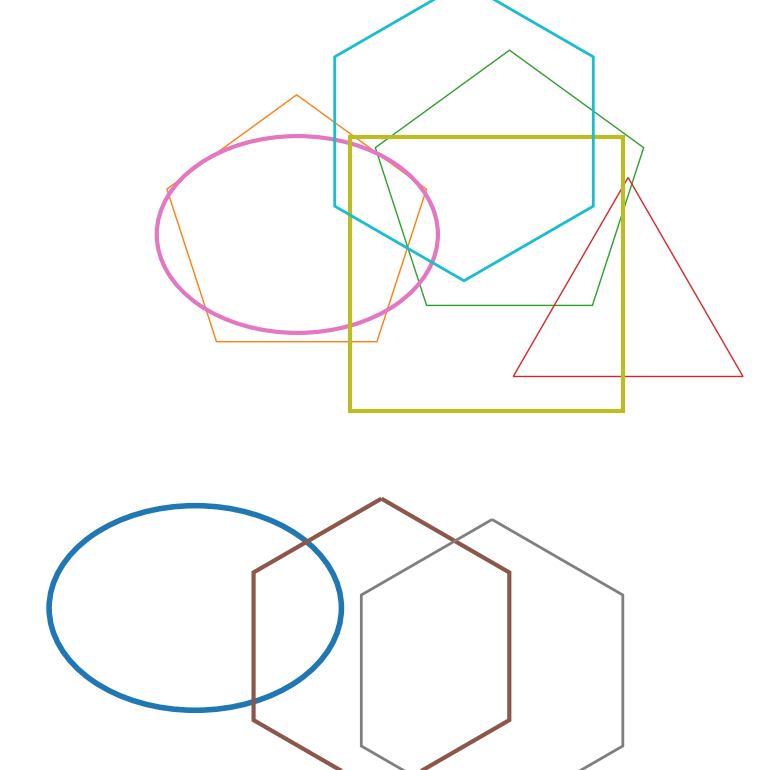[{"shape": "oval", "thickness": 2, "radius": 0.95, "center": [0.254, 0.21]}, {"shape": "pentagon", "thickness": 0.5, "radius": 0.89, "center": [0.385, 0.7]}, {"shape": "pentagon", "thickness": 0.5, "radius": 0.92, "center": [0.662, 0.752]}, {"shape": "triangle", "thickness": 0.5, "radius": 0.86, "center": [0.816, 0.597]}, {"shape": "hexagon", "thickness": 1.5, "radius": 0.96, "center": [0.495, 0.161]}, {"shape": "oval", "thickness": 1.5, "radius": 0.91, "center": [0.386, 0.695]}, {"shape": "hexagon", "thickness": 1, "radius": 0.98, "center": [0.639, 0.129]}, {"shape": "square", "thickness": 1.5, "radius": 0.89, "center": [0.632, 0.644]}, {"shape": "hexagon", "thickness": 1, "radius": 0.97, "center": [0.603, 0.829]}]